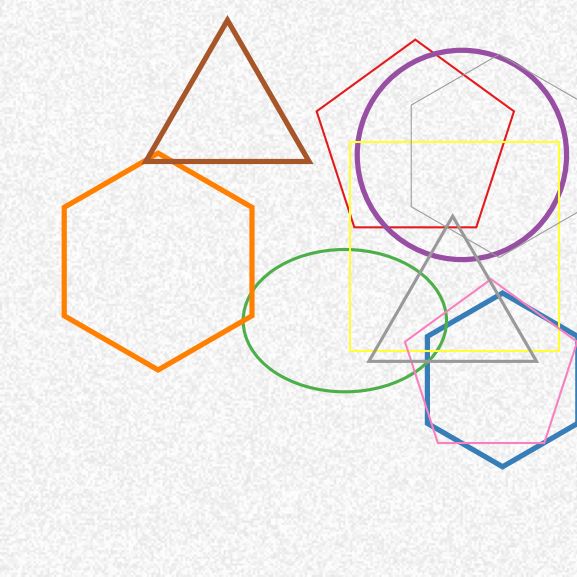[{"shape": "pentagon", "thickness": 1, "radius": 0.9, "center": [0.719, 0.751]}, {"shape": "hexagon", "thickness": 2.5, "radius": 0.75, "center": [0.87, 0.341]}, {"shape": "oval", "thickness": 1.5, "radius": 0.88, "center": [0.597, 0.444]}, {"shape": "circle", "thickness": 2.5, "radius": 0.91, "center": [0.8, 0.731]}, {"shape": "hexagon", "thickness": 2.5, "radius": 0.94, "center": [0.274, 0.546]}, {"shape": "square", "thickness": 1, "radius": 0.9, "center": [0.787, 0.572]}, {"shape": "triangle", "thickness": 2.5, "radius": 0.82, "center": [0.394, 0.801]}, {"shape": "pentagon", "thickness": 1, "radius": 0.78, "center": [0.85, 0.359]}, {"shape": "triangle", "thickness": 1.5, "radius": 0.84, "center": [0.784, 0.457]}, {"shape": "hexagon", "thickness": 0.5, "radius": 0.88, "center": [0.864, 0.729]}]